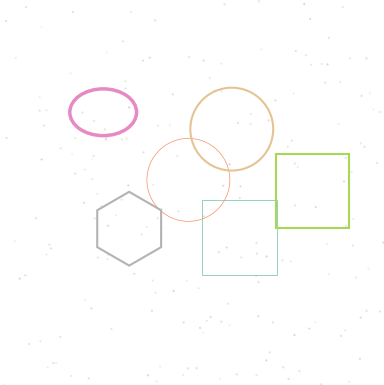[{"shape": "square", "thickness": 0.5, "radius": 0.49, "center": [0.621, 0.384]}, {"shape": "circle", "thickness": 0.5, "radius": 0.54, "center": [0.489, 0.533]}, {"shape": "oval", "thickness": 2.5, "radius": 0.43, "center": [0.268, 0.708]}, {"shape": "square", "thickness": 1.5, "radius": 0.47, "center": [0.811, 0.504]}, {"shape": "circle", "thickness": 1.5, "radius": 0.54, "center": [0.602, 0.665]}, {"shape": "hexagon", "thickness": 1.5, "radius": 0.48, "center": [0.336, 0.406]}]